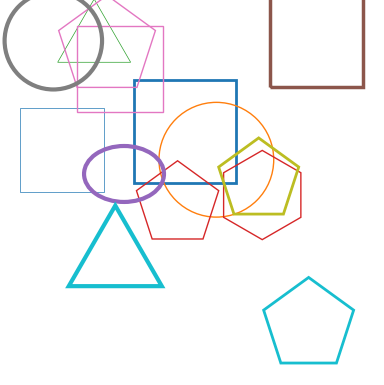[{"shape": "square", "thickness": 2, "radius": 0.67, "center": [0.481, 0.658]}, {"shape": "square", "thickness": 0.5, "radius": 0.55, "center": [0.162, 0.61]}, {"shape": "circle", "thickness": 1, "radius": 0.75, "center": [0.562, 0.585]}, {"shape": "triangle", "thickness": 0.5, "radius": 0.55, "center": [0.245, 0.893]}, {"shape": "pentagon", "thickness": 1, "radius": 0.56, "center": [0.461, 0.47]}, {"shape": "hexagon", "thickness": 1, "radius": 0.58, "center": [0.681, 0.493]}, {"shape": "oval", "thickness": 3, "radius": 0.52, "center": [0.322, 0.548]}, {"shape": "square", "thickness": 2.5, "radius": 0.61, "center": [0.821, 0.896]}, {"shape": "pentagon", "thickness": 1, "radius": 0.66, "center": [0.278, 0.88]}, {"shape": "square", "thickness": 1, "radius": 0.56, "center": [0.312, 0.822]}, {"shape": "circle", "thickness": 3, "radius": 0.63, "center": [0.139, 0.894]}, {"shape": "pentagon", "thickness": 2, "radius": 0.55, "center": [0.672, 0.532]}, {"shape": "triangle", "thickness": 3, "radius": 0.7, "center": [0.299, 0.327]}, {"shape": "pentagon", "thickness": 2, "radius": 0.61, "center": [0.802, 0.156]}]